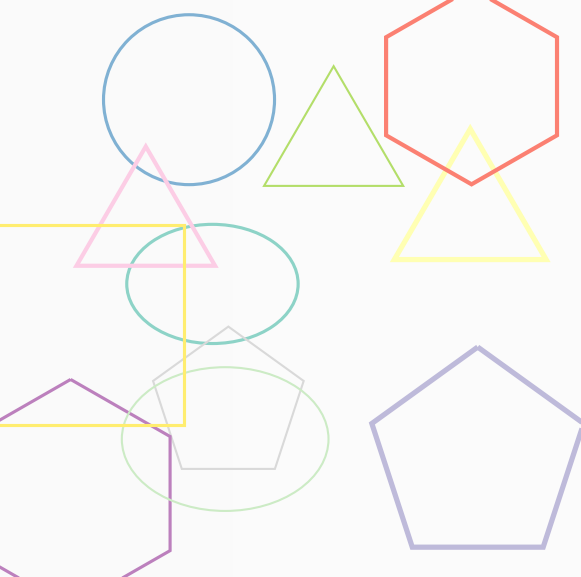[{"shape": "oval", "thickness": 1.5, "radius": 0.74, "center": [0.366, 0.507]}, {"shape": "triangle", "thickness": 2.5, "radius": 0.75, "center": [0.809, 0.625]}, {"shape": "pentagon", "thickness": 2.5, "radius": 0.96, "center": [0.822, 0.207]}, {"shape": "hexagon", "thickness": 2, "radius": 0.85, "center": [0.811, 0.85]}, {"shape": "circle", "thickness": 1.5, "radius": 0.74, "center": [0.325, 0.827]}, {"shape": "triangle", "thickness": 1, "radius": 0.69, "center": [0.574, 0.746]}, {"shape": "triangle", "thickness": 2, "radius": 0.69, "center": [0.251, 0.608]}, {"shape": "pentagon", "thickness": 1, "radius": 0.68, "center": [0.393, 0.297]}, {"shape": "hexagon", "thickness": 1.5, "radius": 0.99, "center": [0.121, 0.144]}, {"shape": "oval", "thickness": 1, "radius": 0.89, "center": [0.387, 0.239]}, {"shape": "square", "thickness": 1.5, "radius": 0.87, "center": [0.142, 0.436]}]